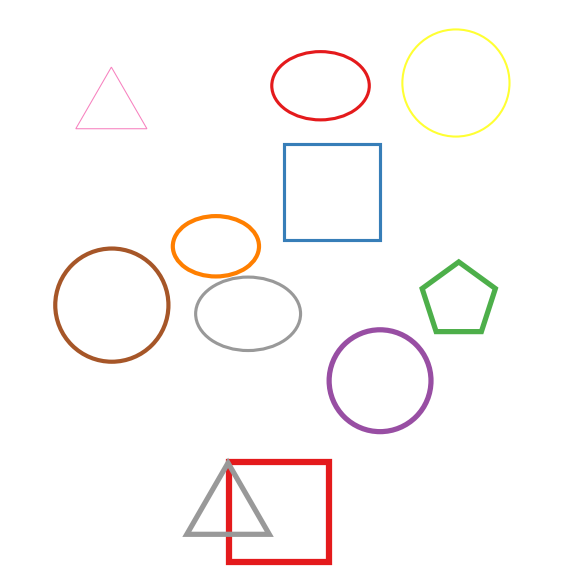[{"shape": "oval", "thickness": 1.5, "radius": 0.42, "center": [0.555, 0.851]}, {"shape": "square", "thickness": 3, "radius": 0.43, "center": [0.483, 0.113]}, {"shape": "square", "thickness": 1.5, "radius": 0.41, "center": [0.575, 0.667]}, {"shape": "pentagon", "thickness": 2.5, "radius": 0.33, "center": [0.794, 0.479]}, {"shape": "circle", "thickness": 2.5, "radius": 0.44, "center": [0.658, 0.34]}, {"shape": "oval", "thickness": 2, "radius": 0.37, "center": [0.374, 0.573]}, {"shape": "circle", "thickness": 1, "radius": 0.46, "center": [0.79, 0.855]}, {"shape": "circle", "thickness": 2, "radius": 0.49, "center": [0.194, 0.471]}, {"shape": "triangle", "thickness": 0.5, "radius": 0.36, "center": [0.193, 0.812]}, {"shape": "oval", "thickness": 1.5, "radius": 0.45, "center": [0.43, 0.456]}, {"shape": "triangle", "thickness": 2.5, "radius": 0.41, "center": [0.395, 0.115]}]